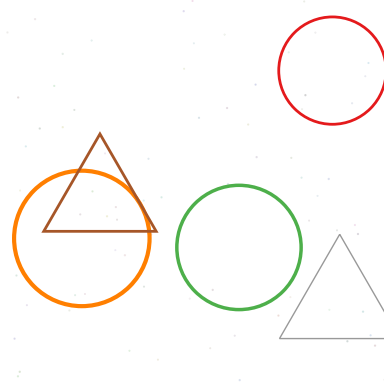[{"shape": "circle", "thickness": 2, "radius": 0.7, "center": [0.863, 0.817]}, {"shape": "circle", "thickness": 2.5, "radius": 0.81, "center": [0.621, 0.357]}, {"shape": "circle", "thickness": 3, "radius": 0.88, "center": [0.213, 0.381]}, {"shape": "triangle", "thickness": 2, "radius": 0.84, "center": [0.26, 0.483]}, {"shape": "triangle", "thickness": 1, "radius": 0.9, "center": [0.882, 0.211]}]